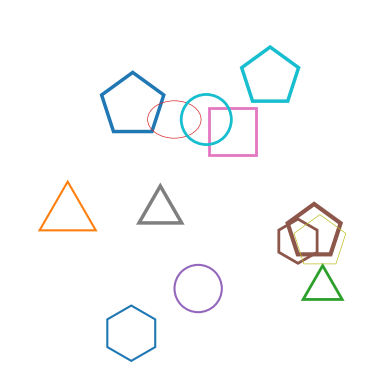[{"shape": "pentagon", "thickness": 2.5, "radius": 0.42, "center": [0.345, 0.727]}, {"shape": "hexagon", "thickness": 1.5, "radius": 0.36, "center": [0.341, 0.135]}, {"shape": "triangle", "thickness": 1.5, "radius": 0.42, "center": [0.176, 0.444]}, {"shape": "triangle", "thickness": 2, "radius": 0.29, "center": [0.838, 0.251]}, {"shape": "oval", "thickness": 0.5, "radius": 0.35, "center": [0.453, 0.69]}, {"shape": "circle", "thickness": 1.5, "radius": 0.31, "center": [0.515, 0.251]}, {"shape": "pentagon", "thickness": 3, "radius": 0.36, "center": [0.816, 0.398]}, {"shape": "hexagon", "thickness": 2, "radius": 0.29, "center": [0.774, 0.374]}, {"shape": "square", "thickness": 2, "radius": 0.31, "center": [0.603, 0.659]}, {"shape": "triangle", "thickness": 2.5, "radius": 0.32, "center": [0.416, 0.453]}, {"shape": "pentagon", "thickness": 0.5, "radius": 0.35, "center": [0.831, 0.372]}, {"shape": "circle", "thickness": 2, "radius": 0.33, "center": [0.536, 0.69]}, {"shape": "pentagon", "thickness": 2.5, "radius": 0.39, "center": [0.702, 0.8]}]